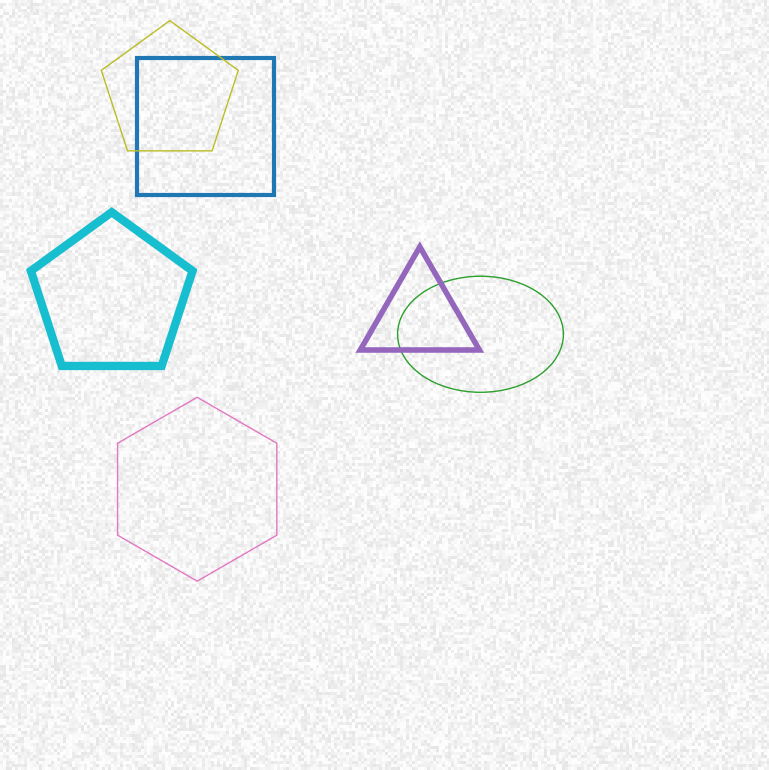[{"shape": "square", "thickness": 1.5, "radius": 0.44, "center": [0.267, 0.835]}, {"shape": "oval", "thickness": 0.5, "radius": 0.54, "center": [0.624, 0.566]}, {"shape": "triangle", "thickness": 2, "radius": 0.45, "center": [0.545, 0.59]}, {"shape": "hexagon", "thickness": 0.5, "radius": 0.6, "center": [0.256, 0.365]}, {"shape": "pentagon", "thickness": 0.5, "radius": 0.47, "center": [0.221, 0.88]}, {"shape": "pentagon", "thickness": 3, "radius": 0.55, "center": [0.145, 0.614]}]